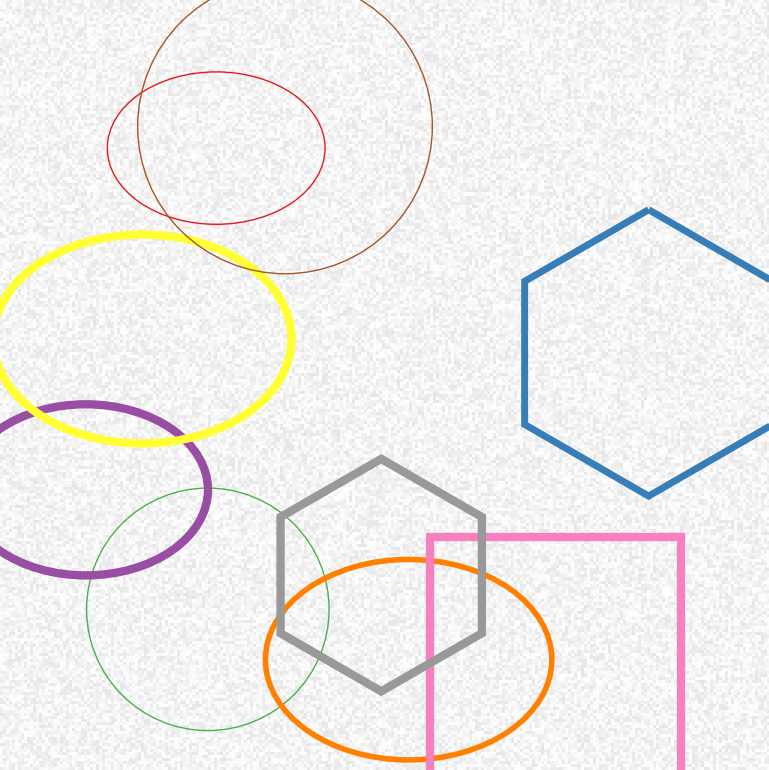[{"shape": "oval", "thickness": 0.5, "radius": 0.71, "center": [0.281, 0.808]}, {"shape": "hexagon", "thickness": 2.5, "radius": 0.93, "center": [0.842, 0.542]}, {"shape": "circle", "thickness": 0.5, "radius": 0.79, "center": [0.27, 0.209]}, {"shape": "oval", "thickness": 3, "radius": 0.79, "center": [0.111, 0.364]}, {"shape": "oval", "thickness": 2, "radius": 0.93, "center": [0.531, 0.143]}, {"shape": "oval", "thickness": 3, "radius": 0.97, "center": [0.185, 0.56]}, {"shape": "circle", "thickness": 0.5, "radius": 0.96, "center": [0.37, 0.836]}, {"shape": "square", "thickness": 3, "radius": 0.81, "center": [0.721, 0.14]}, {"shape": "hexagon", "thickness": 3, "radius": 0.75, "center": [0.495, 0.253]}]